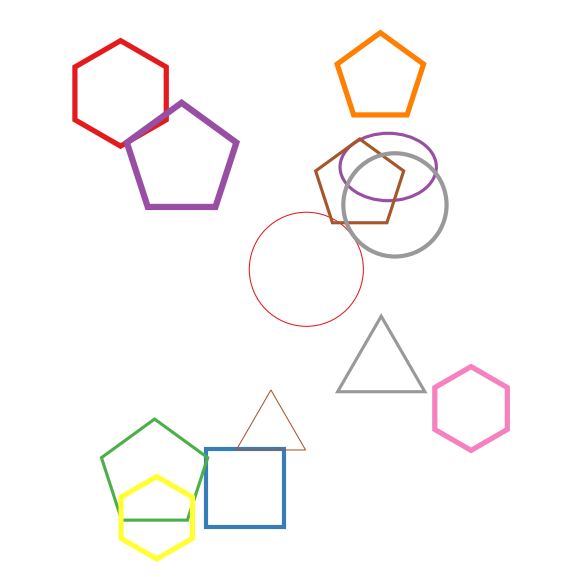[{"shape": "hexagon", "thickness": 2.5, "radius": 0.46, "center": [0.209, 0.837]}, {"shape": "circle", "thickness": 0.5, "radius": 0.49, "center": [0.53, 0.533]}, {"shape": "square", "thickness": 2, "radius": 0.34, "center": [0.424, 0.154]}, {"shape": "pentagon", "thickness": 1.5, "radius": 0.48, "center": [0.268, 0.177]}, {"shape": "oval", "thickness": 1.5, "radius": 0.42, "center": [0.672, 0.71]}, {"shape": "pentagon", "thickness": 3, "radius": 0.5, "center": [0.314, 0.721]}, {"shape": "pentagon", "thickness": 2.5, "radius": 0.39, "center": [0.659, 0.864]}, {"shape": "hexagon", "thickness": 2.5, "radius": 0.36, "center": [0.271, 0.103]}, {"shape": "triangle", "thickness": 0.5, "radius": 0.35, "center": [0.469, 0.255]}, {"shape": "pentagon", "thickness": 1.5, "radius": 0.4, "center": [0.623, 0.678]}, {"shape": "hexagon", "thickness": 2.5, "radius": 0.36, "center": [0.816, 0.292]}, {"shape": "triangle", "thickness": 1.5, "radius": 0.44, "center": [0.66, 0.364]}, {"shape": "circle", "thickness": 2, "radius": 0.45, "center": [0.684, 0.644]}]